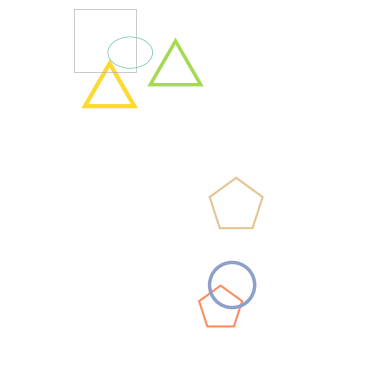[{"shape": "oval", "thickness": 0.5, "radius": 0.29, "center": [0.338, 0.863]}, {"shape": "pentagon", "thickness": 1.5, "radius": 0.29, "center": [0.573, 0.2]}, {"shape": "circle", "thickness": 2.5, "radius": 0.29, "center": [0.603, 0.26]}, {"shape": "triangle", "thickness": 2.5, "radius": 0.38, "center": [0.456, 0.818]}, {"shape": "triangle", "thickness": 3, "radius": 0.37, "center": [0.285, 0.761]}, {"shape": "pentagon", "thickness": 1.5, "radius": 0.36, "center": [0.613, 0.466]}, {"shape": "square", "thickness": 0.5, "radius": 0.41, "center": [0.273, 0.895]}]